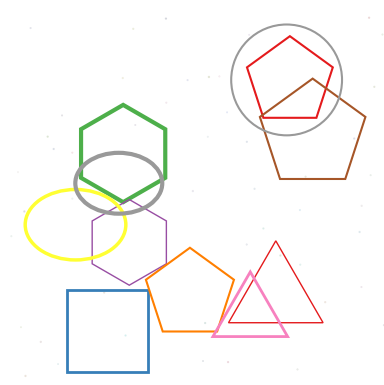[{"shape": "triangle", "thickness": 1, "radius": 0.71, "center": [0.716, 0.233]}, {"shape": "pentagon", "thickness": 1.5, "radius": 0.59, "center": [0.753, 0.789]}, {"shape": "square", "thickness": 2, "radius": 0.53, "center": [0.279, 0.14]}, {"shape": "hexagon", "thickness": 3, "radius": 0.63, "center": [0.32, 0.601]}, {"shape": "hexagon", "thickness": 1, "radius": 0.56, "center": [0.336, 0.37]}, {"shape": "pentagon", "thickness": 1.5, "radius": 0.6, "center": [0.493, 0.236]}, {"shape": "oval", "thickness": 2.5, "radius": 0.65, "center": [0.196, 0.416]}, {"shape": "pentagon", "thickness": 1.5, "radius": 0.72, "center": [0.812, 0.652]}, {"shape": "triangle", "thickness": 2, "radius": 0.56, "center": [0.65, 0.182]}, {"shape": "oval", "thickness": 3, "radius": 0.56, "center": [0.309, 0.524]}, {"shape": "circle", "thickness": 1.5, "radius": 0.72, "center": [0.744, 0.792]}]